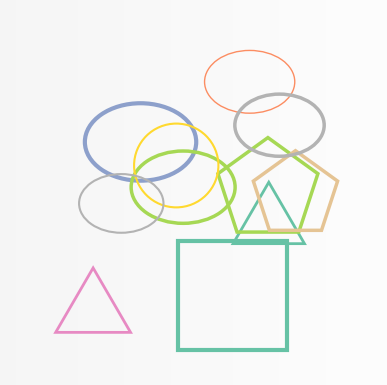[{"shape": "square", "thickness": 3, "radius": 0.71, "center": [0.599, 0.232]}, {"shape": "triangle", "thickness": 2, "radius": 0.53, "center": [0.694, 0.42]}, {"shape": "oval", "thickness": 1, "radius": 0.58, "center": [0.644, 0.788]}, {"shape": "oval", "thickness": 3, "radius": 0.72, "center": [0.363, 0.631]}, {"shape": "triangle", "thickness": 2, "radius": 0.56, "center": [0.24, 0.192]}, {"shape": "oval", "thickness": 2.5, "radius": 0.67, "center": [0.473, 0.514]}, {"shape": "pentagon", "thickness": 2.5, "radius": 0.68, "center": [0.691, 0.507]}, {"shape": "circle", "thickness": 1.5, "radius": 0.54, "center": [0.455, 0.57]}, {"shape": "pentagon", "thickness": 2.5, "radius": 0.57, "center": [0.763, 0.494]}, {"shape": "oval", "thickness": 2.5, "radius": 0.58, "center": [0.721, 0.675]}, {"shape": "oval", "thickness": 1.5, "radius": 0.54, "center": [0.313, 0.472]}]